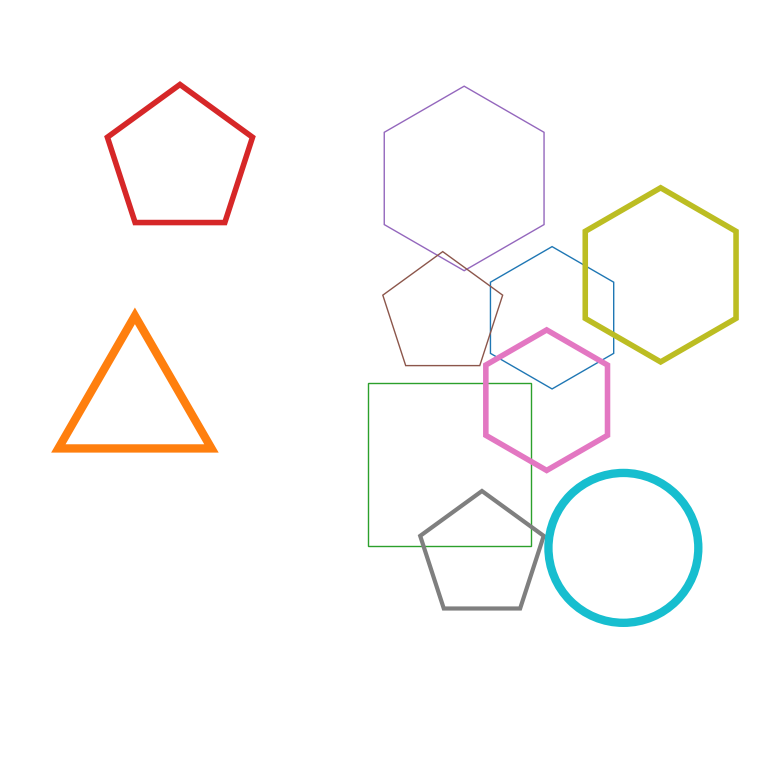[{"shape": "hexagon", "thickness": 0.5, "radius": 0.46, "center": [0.717, 0.587]}, {"shape": "triangle", "thickness": 3, "radius": 0.57, "center": [0.175, 0.475]}, {"shape": "square", "thickness": 0.5, "radius": 0.53, "center": [0.584, 0.397]}, {"shape": "pentagon", "thickness": 2, "radius": 0.5, "center": [0.234, 0.791]}, {"shape": "hexagon", "thickness": 0.5, "radius": 0.6, "center": [0.603, 0.768]}, {"shape": "pentagon", "thickness": 0.5, "radius": 0.41, "center": [0.575, 0.591]}, {"shape": "hexagon", "thickness": 2, "radius": 0.46, "center": [0.71, 0.48]}, {"shape": "pentagon", "thickness": 1.5, "radius": 0.42, "center": [0.626, 0.278]}, {"shape": "hexagon", "thickness": 2, "radius": 0.57, "center": [0.858, 0.643]}, {"shape": "circle", "thickness": 3, "radius": 0.49, "center": [0.81, 0.288]}]